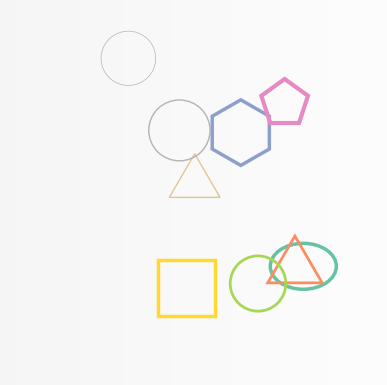[{"shape": "oval", "thickness": 2.5, "radius": 0.43, "center": [0.783, 0.308]}, {"shape": "triangle", "thickness": 2, "radius": 0.41, "center": [0.761, 0.306]}, {"shape": "hexagon", "thickness": 2.5, "radius": 0.43, "center": [0.621, 0.656]}, {"shape": "pentagon", "thickness": 3, "radius": 0.32, "center": [0.735, 0.732]}, {"shape": "circle", "thickness": 2, "radius": 0.36, "center": [0.666, 0.264]}, {"shape": "square", "thickness": 2.5, "radius": 0.36, "center": [0.481, 0.251]}, {"shape": "triangle", "thickness": 1, "radius": 0.38, "center": [0.502, 0.525]}, {"shape": "circle", "thickness": 0.5, "radius": 0.35, "center": [0.331, 0.849]}, {"shape": "circle", "thickness": 1, "radius": 0.4, "center": [0.463, 0.661]}]